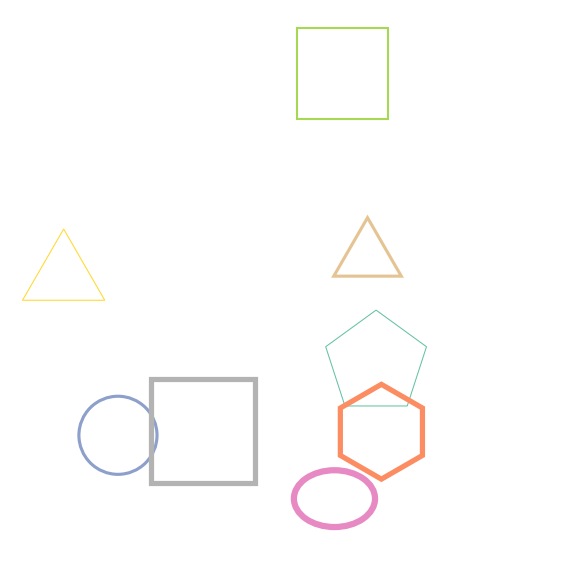[{"shape": "pentagon", "thickness": 0.5, "radius": 0.46, "center": [0.651, 0.37]}, {"shape": "hexagon", "thickness": 2.5, "radius": 0.41, "center": [0.66, 0.252]}, {"shape": "circle", "thickness": 1.5, "radius": 0.34, "center": [0.204, 0.245]}, {"shape": "oval", "thickness": 3, "radius": 0.35, "center": [0.579, 0.136]}, {"shape": "square", "thickness": 1, "radius": 0.39, "center": [0.593, 0.872]}, {"shape": "triangle", "thickness": 0.5, "radius": 0.41, "center": [0.11, 0.52]}, {"shape": "triangle", "thickness": 1.5, "radius": 0.34, "center": [0.636, 0.555]}, {"shape": "square", "thickness": 2.5, "radius": 0.45, "center": [0.352, 0.253]}]